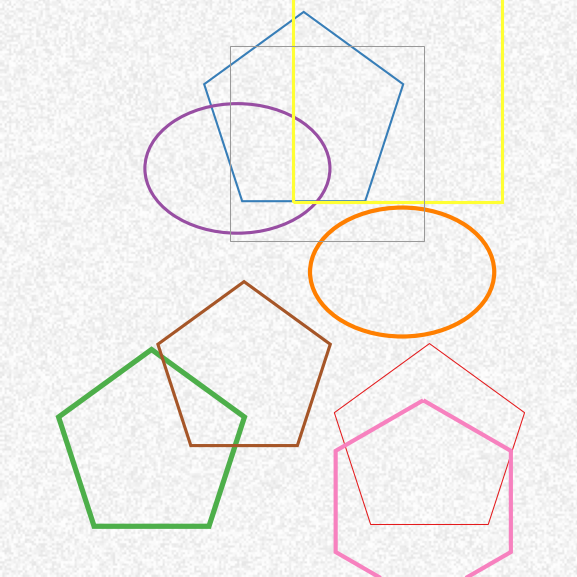[{"shape": "pentagon", "thickness": 0.5, "radius": 0.87, "center": [0.744, 0.231]}, {"shape": "pentagon", "thickness": 1, "radius": 0.91, "center": [0.526, 0.797]}, {"shape": "pentagon", "thickness": 2.5, "radius": 0.85, "center": [0.262, 0.225]}, {"shape": "oval", "thickness": 1.5, "radius": 0.8, "center": [0.411, 0.707]}, {"shape": "oval", "thickness": 2, "radius": 0.8, "center": [0.696, 0.528]}, {"shape": "square", "thickness": 1.5, "radius": 0.91, "center": [0.688, 0.831]}, {"shape": "pentagon", "thickness": 1.5, "radius": 0.78, "center": [0.423, 0.355]}, {"shape": "hexagon", "thickness": 2, "radius": 0.88, "center": [0.733, 0.131]}, {"shape": "square", "thickness": 0.5, "radius": 0.84, "center": [0.566, 0.751]}]